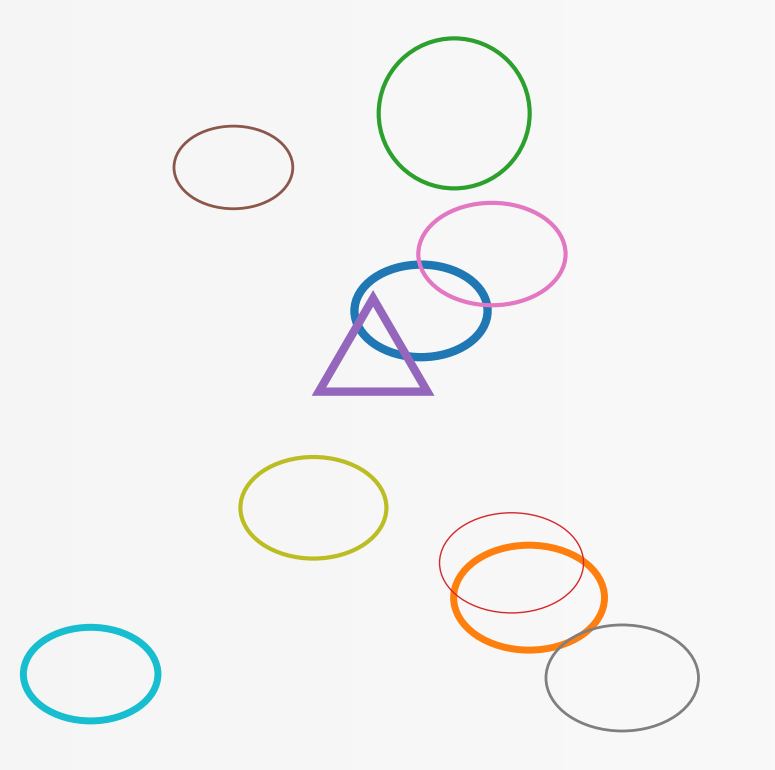[{"shape": "oval", "thickness": 3, "radius": 0.43, "center": [0.543, 0.596]}, {"shape": "oval", "thickness": 2.5, "radius": 0.49, "center": [0.683, 0.224]}, {"shape": "circle", "thickness": 1.5, "radius": 0.49, "center": [0.586, 0.853]}, {"shape": "oval", "thickness": 0.5, "radius": 0.46, "center": [0.66, 0.269]}, {"shape": "triangle", "thickness": 3, "radius": 0.4, "center": [0.481, 0.532]}, {"shape": "oval", "thickness": 1, "radius": 0.38, "center": [0.301, 0.783]}, {"shape": "oval", "thickness": 1.5, "radius": 0.48, "center": [0.635, 0.67]}, {"shape": "oval", "thickness": 1, "radius": 0.49, "center": [0.803, 0.12]}, {"shape": "oval", "thickness": 1.5, "radius": 0.47, "center": [0.404, 0.341]}, {"shape": "oval", "thickness": 2.5, "radius": 0.43, "center": [0.117, 0.125]}]